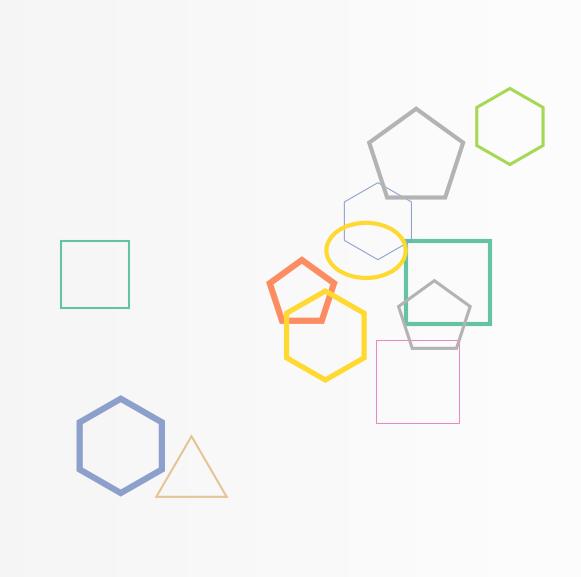[{"shape": "square", "thickness": 2, "radius": 0.36, "center": [0.771, 0.511]}, {"shape": "square", "thickness": 1, "radius": 0.29, "center": [0.163, 0.524]}, {"shape": "pentagon", "thickness": 3, "radius": 0.29, "center": [0.519, 0.491]}, {"shape": "hexagon", "thickness": 0.5, "radius": 0.33, "center": [0.65, 0.616]}, {"shape": "hexagon", "thickness": 3, "radius": 0.41, "center": [0.208, 0.227]}, {"shape": "square", "thickness": 0.5, "radius": 0.36, "center": [0.718, 0.338]}, {"shape": "hexagon", "thickness": 1.5, "radius": 0.33, "center": [0.877, 0.78]}, {"shape": "hexagon", "thickness": 2.5, "radius": 0.39, "center": [0.56, 0.418]}, {"shape": "oval", "thickness": 2, "radius": 0.34, "center": [0.63, 0.566]}, {"shape": "triangle", "thickness": 1, "radius": 0.35, "center": [0.329, 0.174]}, {"shape": "pentagon", "thickness": 1.5, "radius": 0.32, "center": [0.747, 0.448]}, {"shape": "pentagon", "thickness": 2, "radius": 0.42, "center": [0.716, 0.726]}]